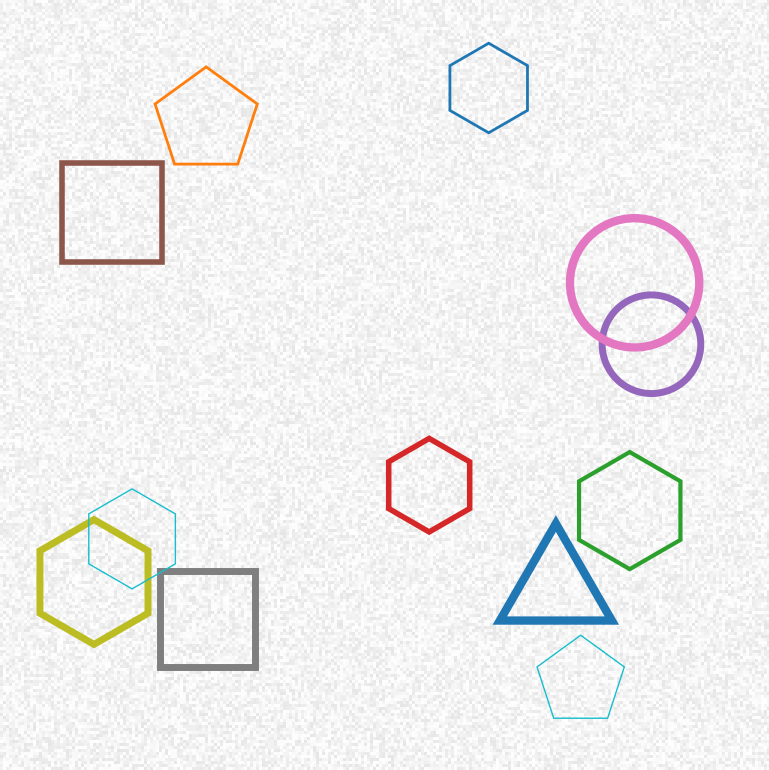[{"shape": "triangle", "thickness": 3, "radius": 0.42, "center": [0.722, 0.236]}, {"shape": "hexagon", "thickness": 1, "radius": 0.29, "center": [0.635, 0.886]}, {"shape": "pentagon", "thickness": 1, "radius": 0.35, "center": [0.268, 0.843]}, {"shape": "hexagon", "thickness": 1.5, "radius": 0.38, "center": [0.818, 0.337]}, {"shape": "hexagon", "thickness": 2, "radius": 0.3, "center": [0.557, 0.37]}, {"shape": "circle", "thickness": 2.5, "radius": 0.32, "center": [0.846, 0.553]}, {"shape": "square", "thickness": 2, "radius": 0.32, "center": [0.145, 0.724]}, {"shape": "circle", "thickness": 3, "radius": 0.42, "center": [0.824, 0.633]}, {"shape": "square", "thickness": 2.5, "radius": 0.31, "center": [0.269, 0.196]}, {"shape": "hexagon", "thickness": 2.5, "radius": 0.41, "center": [0.122, 0.244]}, {"shape": "hexagon", "thickness": 0.5, "radius": 0.32, "center": [0.172, 0.3]}, {"shape": "pentagon", "thickness": 0.5, "radius": 0.3, "center": [0.754, 0.115]}]